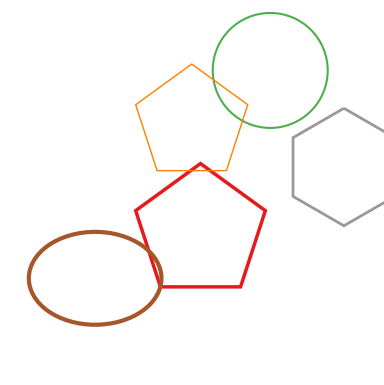[{"shape": "pentagon", "thickness": 2.5, "radius": 0.89, "center": [0.521, 0.398]}, {"shape": "circle", "thickness": 1.5, "radius": 0.75, "center": [0.702, 0.817]}, {"shape": "pentagon", "thickness": 1, "radius": 0.77, "center": [0.498, 0.681]}, {"shape": "oval", "thickness": 3, "radius": 0.86, "center": [0.247, 0.277]}, {"shape": "hexagon", "thickness": 2, "radius": 0.76, "center": [0.893, 0.566]}]